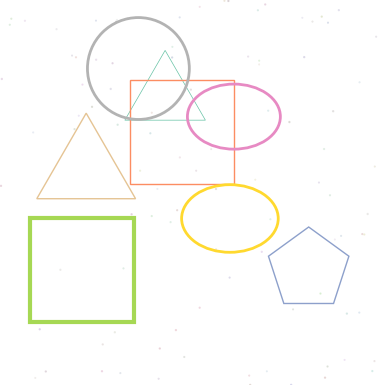[{"shape": "triangle", "thickness": 0.5, "radius": 0.6, "center": [0.429, 0.748]}, {"shape": "square", "thickness": 1, "radius": 0.67, "center": [0.472, 0.656]}, {"shape": "pentagon", "thickness": 1, "radius": 0.55, "center": [0.802, 0.301]}, {"shape": "oval", "thickness": 2, "radius": 0.6, "center": [0.608, 0.697]}, {"shape": "square", "thickness": 3, "radius": 0.68, "center": [0.212, 0.298]}, {"shape": "oval", "thickness": 2, "radius": 0.63, "center": [0.597, 0.433]}, {"shape": "triangle", "thickness": 1, "radius": 0.74, "center": [0.224, 0.558]}, {"shape": "circle", "thickness": 2, "radius": 0.66, "center": [0.359, 0.822]}]